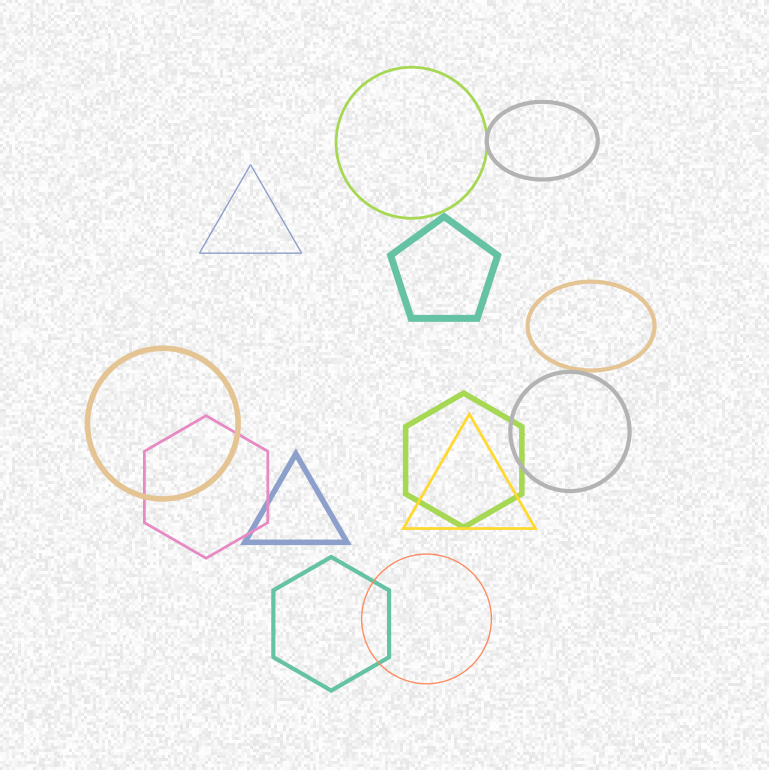[{"shape": "pentagon", "thickness": 2.5, "radius": 0.37, "center": [0.577, 0.646]}, {"shape": "hexagon", "thickness": 1.5, "radius": 0.43, "center": [0.43, 0.19]}, {"shape": "circle", "thickness": 0.5, "radius": 0.42, "center": [0.554, 0.196]}, {"shape": "triangle", "thickness": 0.5, "radius": 0.38, "center": [0.325, 0.71]}, {"shape": "triangle", "thickness": 2, "radius": 0.38, "center": [0.384, 0.334]}, {"shape": "hexagon", "thickness": 1, "radius": 0.46, "center": [0.268, 0.368]}, {"shape": "hexagon", "thickness": 2, "radius": 0.44, "center": [0.602, 0.402]}, {"shape": "circle", "thickness": 1, "radius": 0.49, "center": [0.535, 0.815]}, {"shape": "triangle", "thickness": 1, "radius": 0.5, "center": [0.61, 0.363]}, {"shape": "circle", "thickness": 2, "radius": 0.49, "center": [0.211, 0.45]}, {"shape": "oval", "thickness": 1.5, "radius": 0.41, "center": [0.768, 0.577]}, {"shape": "circle", "thickness": 1.5, "radius": 0.39, "center": [0.74, 0.44]}, {"shape": "oval", "thickness": 1.5, "radius": 0.36, "center": [0.704, 0.817]}]